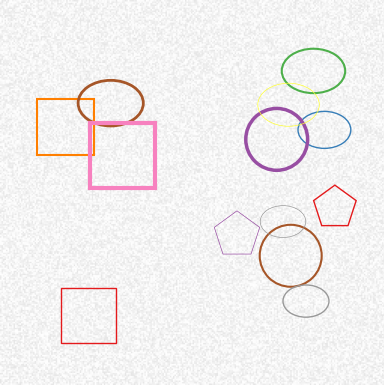[{"shape": "pentagon", "thickness": 1, "radius": 0.29, "center": [0.87, 0.461]}, {"shape": "square", "thickness": 1, "radius": 0.36, "center": [0.23, 0.181]}, {"shape": "oval", "thickness": 1, "radius": 0.34, "center": [0.843, 0.663]}, {"shape": "oval", "thickness": 1.5, "radius": 0.41, "center": [0.814, 0.816]}, {"shape": "circle", "thickness": 2.5, "radius": 0.4, "center": [0.719, 0.638]}, {"shape": "pentagon", "thickness": 0.5, "radius": 0.31, "center": [0.616, 0.39]}, {"shape": "square", "thickness": 1.5, "radius": 0.37, "center": [0.169, 0.67]}, {"shape": "oval", "thickness": 0.5, "radius": 0.4, "center": [0.749, 0.728]}, {"shape": "oval", "thickness": 2, "radius": 0.42, "center": [0.288, 0.732]}, {"shape": "circle", "thickness": 1.5, "radius": 0.4, "center": [0.755, 0.336]}, {"shape": "square", "thickness": 3, "radius": 0.42, "center": [0.317, 0.595]}, {"shape": "oval", "thickness": 1, "radius": 0.3, "center": [0.795, 0.218]}, {"shape": "oval", "thickness": 0.5, "radius": 0.3, "center": [0.735, 0.424]}]